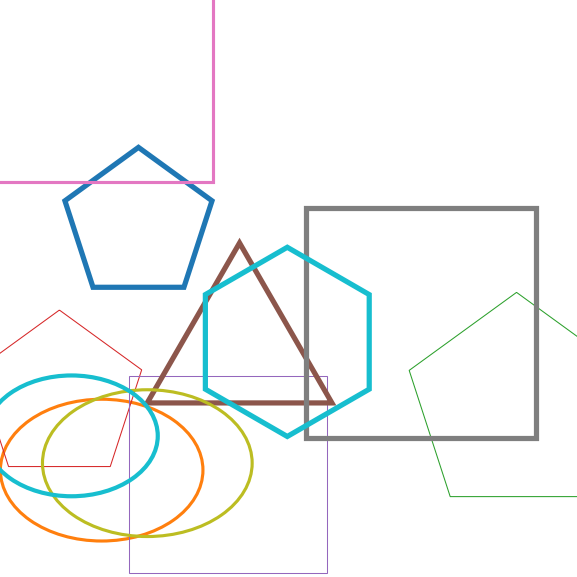[{"shape": "pentagon", "thickness": 2.5, "radius": 0.67, "center": [0.24, 0.61]}, {"shape": "oval", "thickness": 1.5, "radius": 0.88, "center": [0.176, 0.185]}, {"shape": "pentagon", "thickness": 0.5, "radius": 0.98, "center": [0.894, 0.297]}, {"shape": "pentagon", "thickness": 0.5, "radius": 0.75, "center": [0.103, 0.312]}, {"shape": "square", "thickness": 0.5, "radius": 0.85, "center": [0.395, 0.178]}, {"shape": "triangle", "thickness": 2.5, "radius": 0.92, "center": [0.415, 0.394]}, {"shape": "square", "thickness": 1.5, "radius": 0.93, "center": [0.182, 0.87]}, {"shape": "square", "thickness": 2.5, "radius": 0.99, "center": [0.729, 0.439]}, {"shape": "oval", "thickness": 1.5, "radius": 0.91, "center": [0.255, 0.197]}, {"shape": "hexagon", "thickness": 2.5, "radius": 0.82, "center": [0.497, 0.407]}, {"shape": "oval", "thickness": 2, "radius": 0.75, "center": [0.124, 0.244]}]